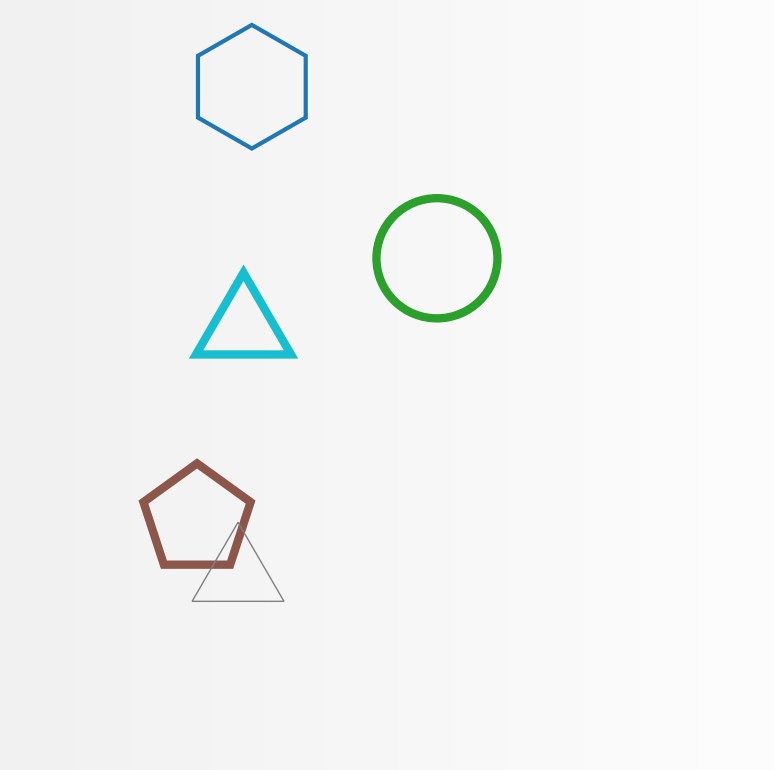[{"shape": "hexagon", "thickness": 1.5, "radius": 0.4, "center": [0.325, 0.887]}, {"shape": "circle", "thickness": 3, "radius": 0.39, "center": [0.564, 0.665]}, {"shape": "pentagon", "thickness": 3, "radius": 0.36, "center": [0.254, 0.325]}, {"shape": "triangle", "thickness": 0.5, "radius": 0.34, "center": [0.307, 0.253]}, {"shape": "triangle", "thickness": 3, "radius": 0.35, "center": [0.314, 0.575]}]